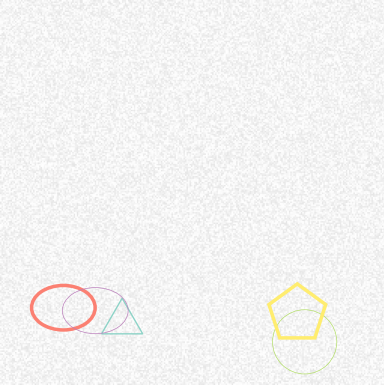[{"shape": "triangle", "thickness": 1, "radius": 0.31, "center": [0.317, 0.164]}, {"shape": "oval", "thickness": 2.5, "radius": 0.41, "center": [0.165, 0.201]}, {"shape": "circle", "thickness": 0.5, "radius": 0.42, "center": [0.791, 0.112]}, {"shape": "oval", "thickness": 0.5, "radius": 0.43, "center": [0.247, 0.193]}, {"shape": "pentagon", "thickness": 2.5, "radius": 0.39, "center": [0.772, 0.185]}]